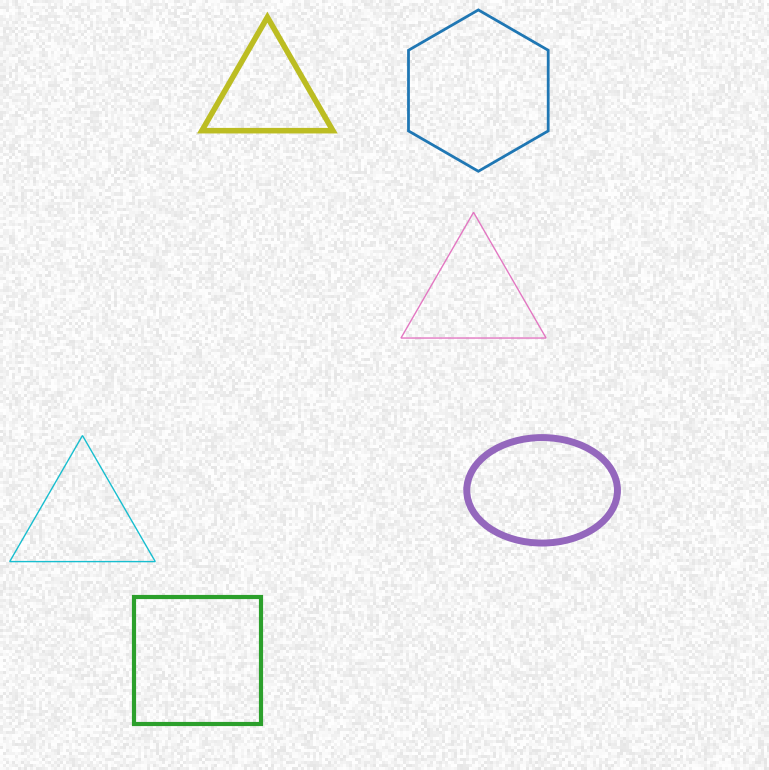[{"shape": "hexagon", "thickness": 1, "radius": 0.52, "center": [0.621, 0.882]}, {"shape": "square", "thickness": 1.5, "radius": 0.41, "center": [0.257, 0.142]}, {"shape": "oval", "thickness": 2.5, "radius": 0.49, "center": [0.704, 0.363]}, {"shape": "triangle", "thickness": 0.5, "radius": 0.54, "center": [0.615, 0.615]}, {"shape": "triangle", "thickness": 2, "radius": 0.49, "center": [0.347, 0.879]}, {"shape": "triangle", "thickness": 0.5, "radius": 0.55, "center": [0.107, 0.325]}]